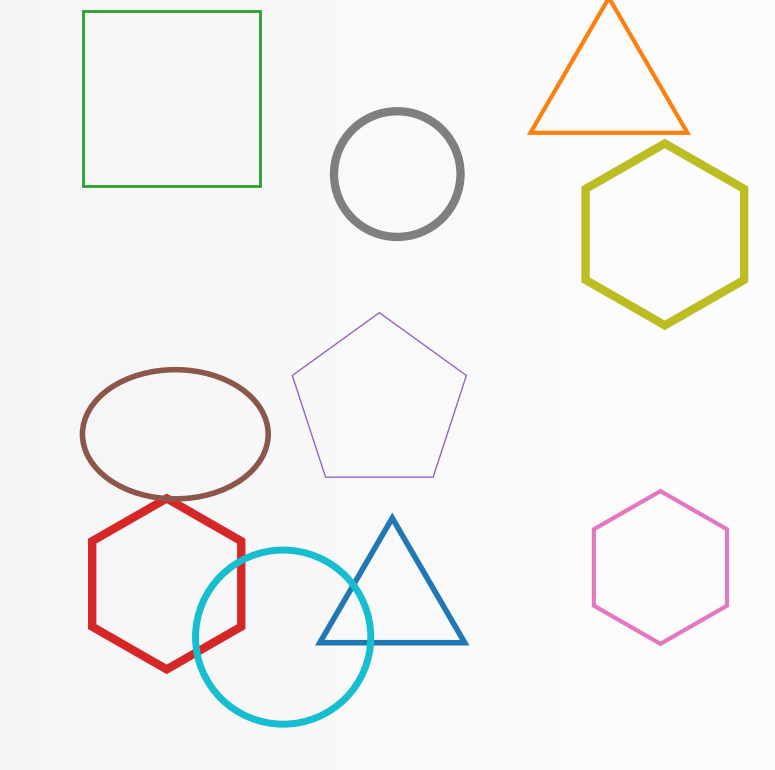[{"shape": "triangle", "thickness": 2, "radius": 0.54, "center": [0.506, 0.219]}, {"shape": "triangle", "thickness": 1.5, "radius": 0.58, "center": [0.786, 0.886]}, {"shape": "square", "thickness": 1, "radius": 0.57, "center": [0.221, 0.872]}, {"shape": "hexagon", "thickness": 3, "radius": 0.56, "center": [0.215, 0.242]}, {"shape": "pentagon", "thickness": 0.5, "radius": 0.59, "center": [0.489, 0.476]}, {"shape": "oval", "thickness": 2, "radius": 0.6, "center": [0.226, 0.436]}, {"shape": "hexagon", "thickness": 1.5, "radius": 0.5, "center": [0.852, 0.263]}, {"shape": "circle", "thickness": 3, "radius": 0.41, "center": [0.513, 0.774]}, {"shape": "hexagon", "thickness": 3, "radius": 0.59, "center": [0.858, 0.696]}, {"shape": "circle", "thickness": 2.5, "radius": 0.57, "center": [0.365, 0.173]}]